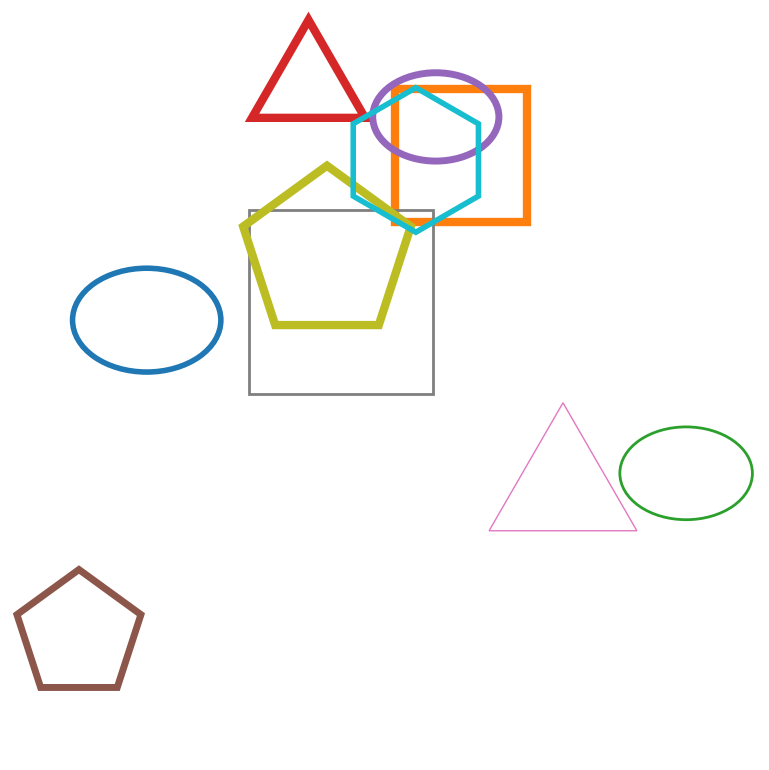[{"shape": "oval", "thickness": 2, "radius": 0.48, "center": [0.191, 0.584]}, {"shape": "square", "thickness": 3, "radius": 0.43, "center": [0.599, 0.798]}, {"shape": "oval", "thickness": 1, "radius": 0.43, "center": [0.891, 0.385]}, {"shape": "triangle", "thickness": 3, "radius": 0.42, "center": [0.401, 0.889]}, {"shape": "oval", "thickness": 2.5, "radius": 0.41, "center": [0.566, 0.848]}, {"shape": "pentagon", "thickness": 2.5, "radius": 0.42, "center": [0.103, 0.176]}, {"shape": "triangle", "thickness": 0.5, "radius": 0.55, "center": [0.731, 0.366]}, {"shape": "square", "thickness": 1, "radius": 0.6, "center": [0.443, 0.608]}, {"shape": "pentagon", "thickness": 3, "radius": 0.57, "center": [0.425, 0.67]}, {"shape": "hexagon", "thickness": 2, "radius": 0.47, "center": [0.54, 0.792]}]